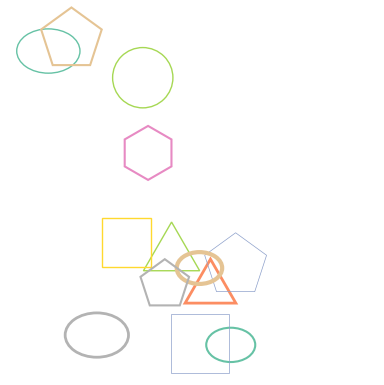[{"shape": "oval", "thickness": 1.5, "radius": 0.32, "center": [0.599, 0.104]}, {"shape": "oval", "thickness": 1, "radius": 0.41, "center": [0.126, 0.867]}, {"shape": "triangle", "thickness": 2, "radius": 0.38, "center": [0.547, 0.251]}, {"shape": "square", "thickness": 0.5, "radius": 0.38, "center": [0.52, 0.108]}, {"shape": "pentagon", "thickness": 0.5, "radius": 0.42, "center": [0.612, 0.311]}, {"shape": "hexagon", "thickness": 1.5, "radius": 0.35, "center": [0.385, 0.603]}, {"shape": "circle", "thickness": 1, "radius": 0.39, "center": [0.371, 0.798]}, {"shape": "triangle", "thickness": 1, "radius": 0.42, "center": [0.446, 0.339]}, {"shape": "square", "thickness": 1, "radius": 0.32, "center": [0.328, 0.37]}, {"shape": "oval", "thickness": 3, "radius": 0.3, "center": [0.518, 0.304]}, {"shape": "pentagon", "thickness": 1.5, "radius": 0.41, "center": [0.186, 0.898]}, {"shape": "oval", "thickness": 2, "radius": 0.41, "center": [0.252, 0.13]}, {"shape": "pentagon", "thickness": 1.5, "radius": 0.33, "center": [0.428, 0.26]}]